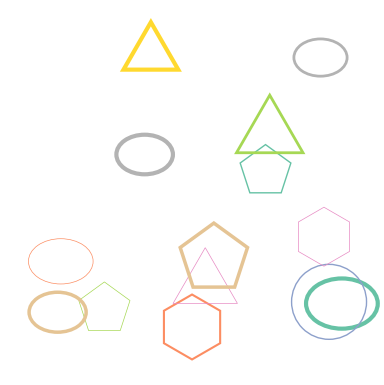[{"shape": "oval", "thickness": 3, "radius": 0.47, "center": [0.888, 0.212]}, {"shape": "pentagon", "thickness": 1, "radius": 0.35, "center": [0.69, 0.555]}, {"shape": "hexagon", "thickness": 1.5, "radius": 0.42, "center": [0.499, 0.151]}, {"shape": "oval", "thickness": 0.5, "radius": 0.42, "center": [0.158, 0.321]}, {"shape": "circle", "thickness": 1, "radius": 0.49, "center": [0.855, 0.216]}, {"shape": "triangle", "thickness": 0.5, "radius": 0.48, "center": [0.533, 0.26]}, {"shape": "hexagon", "thickness": 0.5, "radius": 0.38, "center": [0.841, 0.385]}, {"shape": "triangle", "thickness": 2, "radius": 0.5, "center": [0.701, 0.653]}, {"shape": "pentagon", "thickness": 0.5, "radius": 0.35, "center": [0.271, 0.198]}, {"shape": "triangle", "thickness": 3, "radius": 0.41, "center": [0.392, 0.86]}, {"shape": "oval", "thickness": 2.5, "radius": 0.37, "center": [0.15, 0.189]}, {"shape": "pentagon", "thickness": 2.5, "radius": 0.46, "center": [0.555, 0.329]}, {"shape": "oval", "thickness": 2, "radius": 0.35, "center": [0.832, 0.851]}, {"shape": "oval", "thickness": 3, "radius": 0.37, "center": [0.376, 0.599]}]